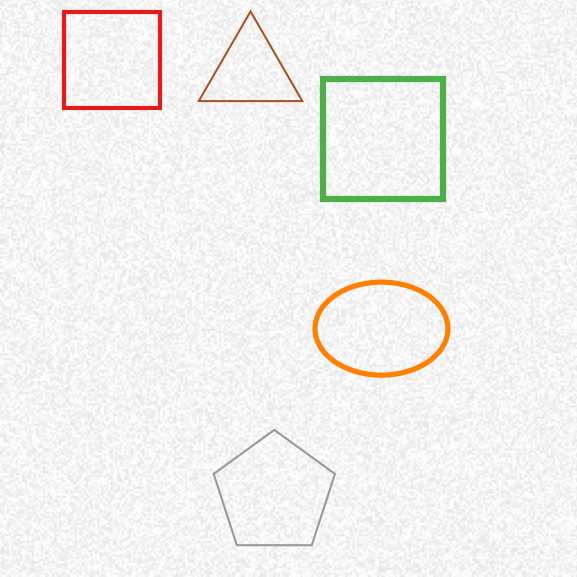[{"shape": "square", "thickness": 2, "radius": 0.41, "center": [0.194, 0.895]}, {"shape": "square", "thickness": 3, "radius": 0.52, "center": [0.663, 0.759]}, {"shape": "oval", "thickness": 2.5, "radius": 0.58, "center": [0.661, 0.43]}, {"shape": "triangle", "thickness": 1, "radius": 0.52, "center": [0.434, 0.876]}, {"shape": "pentagon", "thickness": 1, "radius": 0.55, "center": [0.475, 0.144]}]